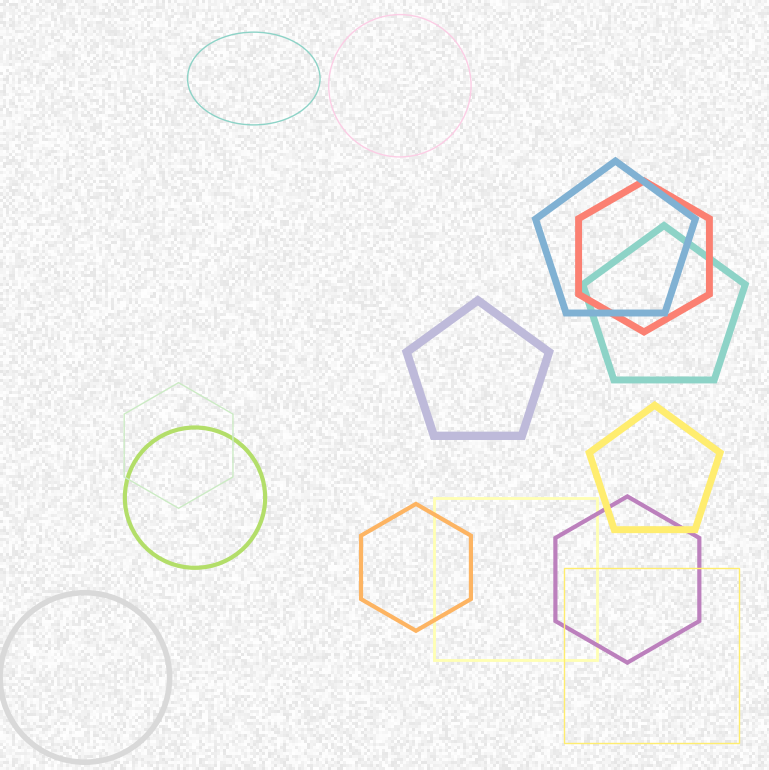[{"shape": "pentagon", "thickness": 2.5, "radius": 0.55, "center": [0.862, 0.596]}, {"shape": "oval", "thickness": 0.5, "radius": 0.43, "center": [0.33, 0.898]}, {"shape": "square", "thickness": 1, "radius": 0.53, "center": [0.669, 0.248]}, {"shape": "pentagon", "thickness": 3, "radius": 0.49, "center": [0.621, 0.513]}, {"shape": "hexagon", "thickness": 2.5, "radius": 0.49, "center": [0.836, 0.667]}, {"shape": "pentagon", "thickness": 2.5, "radius": 0.55, "center": [0.799, 0.682]}, {"shape": "hexagon", "thickness": 1.5, "radius": 0.41, "center": [0.54, 0.263]}, {"shape": "circle", "thickness": 1.5, "radius": 0.46, "center": [0.253, 0.354]}, {"shape": "circle", "thickness": 0.5, "radius": 0.46, "center": [0.519, 0.889]}, {"shape": "circle", "thickness": 2, "radius": 0.55, "center": [0.11, 0.12]}, {"shape": "hexagon", "thickness": 1.5, "radius": 0.54, "center": [0.815, 0.247]}, {"shape": "hexagon", "thickness": 0.5, "radius": 0.41, "center": [0.232, 0.421]}, {"shape": "square", "thickness": 0.5, "radius": 0.57, "center": [0.846, 0.149]}, {"shape": "pentagon", "thickness": 2.5, "radius": 0.45, "center": [0.85, 0.384]}]